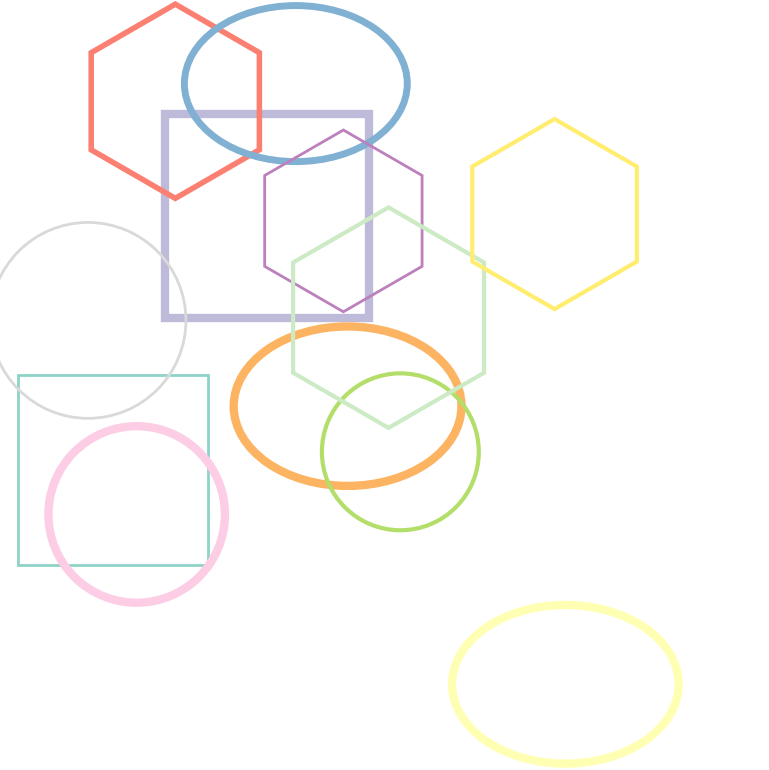[{"shape": "square", "thickness": 1, "radius": 0.62, "center": [0.147, 0.39]}, {"shape": "oval", "thickness": 3, "radius": 0.74, "center": [0.734, 0.111]}, {"shape": "square", "thickness": 3, "radius": 0.66, "center": [0.347, 0.719]}, {"shape": "hexagon", "thickness": 2, "radius": 0.63, "center": [0.228, 0.868]}, {"shape": "oval", "thickness": 2.5, "radius": 0.72, "center": [0.384, 0.891]}, {"shape": "oval", "thickness": 3, "radius": 0.74, "center": [0.451, 0.472]}, {"shape": "circle", "thickness": 1.5, "radius": 0.51, "center": [0.52, 0.413]}, {"shape": "circle", "thickness": 3, "radius": 0.57, "center": [0.178, 0.332]}, {"shape": "circle", "thickness": 1, "radius": 0.64, "center": [0.114, 0.584]}, {"shape": "hexagon", "thickness": 1, "radius": 0.59, "center": [0.446, 0.713]}, {"shape": "hexagon", "thickness": 1.5, "radius": 0.72, "center": [0.505, 0.587]}, {"shape": "hexagon", "thickness": 1.5, "radius": 0.62, "center": [0.72, 0.722]}]